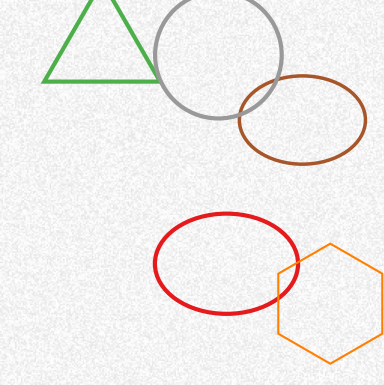[{"shape": "oval", "thickness": 3, "radius": 0.93, "center": [0.588, 0.315]}, {"shape": "triangle", "thickness": 3, "radius": 0.87, "center": [0.265, 0.875]}, {"shape": "hexagon", "thickness": 1.5, "radius": 0.78, "center": [0.858, 0.211]}, {"shape": "oval", "thickness": 2.5, "radius": 0.82, "center": [0.785, 0.688]}, {"shape": "circle", "thickness": 3, "radius": 0.82, "center": [0.567, 0.857]}]